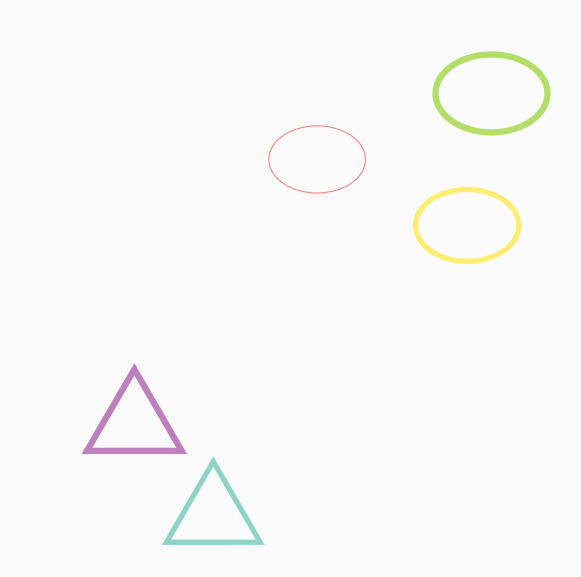[{"shape": "triangle", "thickness": 2.5, "radius": 0.47, "center": [0.367, 0.107]}, {"shape": "oval", "thickness": 0.5, "radius": 0.42, "center": [0.546, 0.723]}, {"shape": "oval", "thickness": 3, "radius": 0.48, "center": [0.846, 0.837]}, {"shape": "triangle", "thickness": 3, "radius": 0.47, "center": [0.231, 0.265]}, {"shape": "oval", "thickness": 2.5, "radius": 0.44, "center": [0.804, 0.609]}]